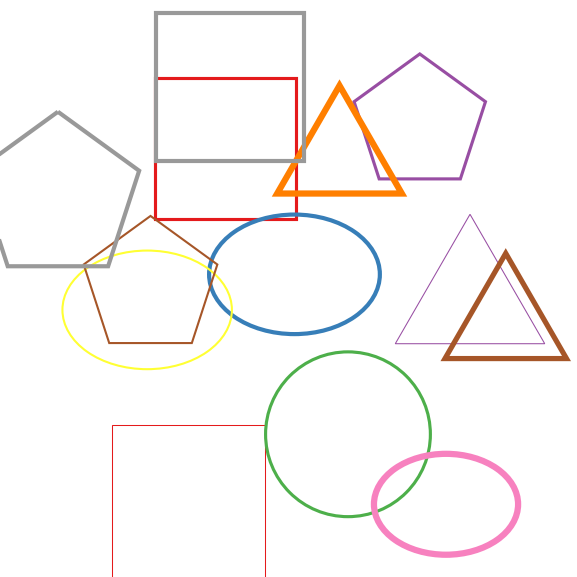[{"shape": "square", "thickness": 1.5, "radius": 0.61, "center": [0.391, 0.741]}, {"shape": "square", "thickness": 0.5, "radius": 0.66, "center": [0.326, 0.13]}, {"shape": "oval", "thickness": 2, "radius": 0.74, "center": [0.51, 0.524]}, {"shape": "circle", "thickness": 1.5, "radius": 0.71, "center": [0.603, 0.247]}, {"shape": "pentagon", "thickness": 1.5, "radius": 0.6, "center": [0.727, 0.786]}, {"shape": "triangle", "thickness": 0.5, "radius": 0.75, "center": [0.814, 0.479]}, {"shape": "triangle", "thickness": 3, "radius": 0.62, "center": [0.588, 0.726]}, {"shape": "oval", "thickness": 1, "radius": 0.73, "center": [0.255, 0.463]}, {"shape": "triangle", "thickness": 2.5, "radius": 0.61, "center": [0.876, 0.439]}, {"shape": "pentagon", "thickness": 1, "radius": 0.61, "center": [0.261, 0.504]}, {"shape": "oval", "thickness": 3, "radius": 0.62, "center": [0.772, 0.126]}, {"shape": "square", "thickness": 2, "radius": 0.64, "center": [0.398, 0.848]}, {"shape": "pentagon", "thickness": 2, "radius": 0.74, "center": [0.1, 0.658]}]